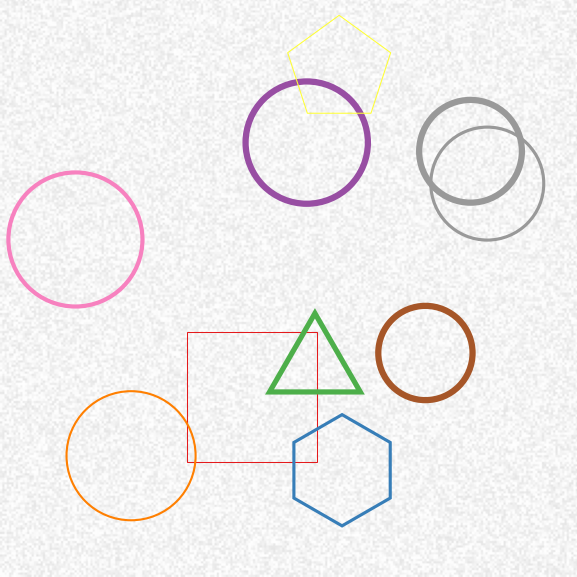[{"shape": "square", "thickness": 0.5, "radius": 0.56, "center": [0.436, 0.311]}, {"shape": "hexagon", "thickness": 1.5, "radius": 0.48, "center": [0.592, 0.185]}, {"shape": "triangle", "thickness": 2.5, "radius": 0.45, "center": [0.545, 0.366]}, {"shape": "circle", "thickness": 3, "radius": 0.53, "center": [0.531, 0.752]}, {"shape": "circle", "thickness": 1, "radius": 0.56, "center": [0.227, 0.21]}, {"shape": "pentagon", "thickness": 0.5, "radius": 0.47, "center": [0.587, 0.879]}, {"shape": "circle", "thickness": 3, "radius": 0.41, "center": [0.737, 0.388]}, {"shape": "circle", "thickness": 2, "radius": 0.58, "center": [0.131, 0.584]}, {"shape": "circle", "thickness": 1.5, "radius": 0.49, "center": [0.844, 0.681]}, {"shape": "circle", "thickness": 3, "radius": 0.44, "center": [0.815, 0.737]}]